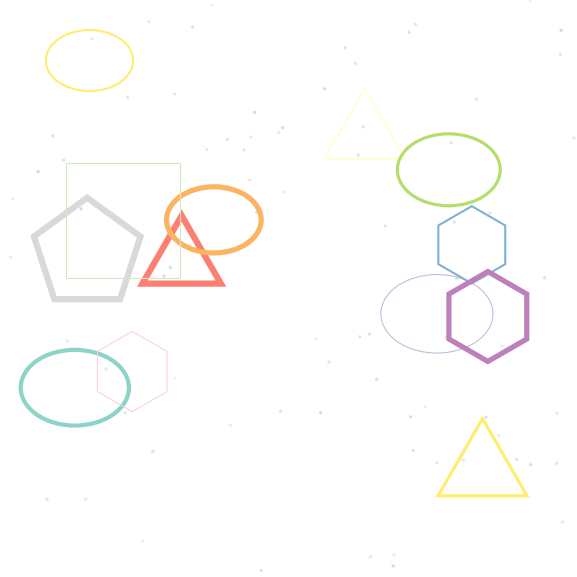[{"shape": "oval", "thickness": 2, "radius": 0.47, "center": [0.13, 0.328]}, {"shape": "triangle", "thickness": 0.5, "radius": 0.41, "center": [0.632, 0.764]}, {"shape": "oval", "thickness": 0.5, "radius": 0.49, "center": [0.757, 0.456]}, {"shape": "triangle", "thickness": 3, "radius": 0.39, "center": [0.315, 0.547]}, {"shape": "hexagon", "thickness": 1, "radius": 0.33, "center": [0.817, 0.575]}, {"shape": "oval", "thickness": 2.5, "radius": 0.41, "center": [0.37, 0.618]}, {"shape": "oval", "thickness": 1.5, "radius": 0.45, "center": [0.777, 0.705]}, {"shape": "hexagon", "thickness": 0.5, "radius": 0.35, "center": [0.229, 0.356]}, {"shape": "pentagon", "thickness": 3, "radius": 0.49, "center": [0.151, 0.56]}, {"shape": "hexagon", "thickness": 2.5, "radius": 0.39, "center": [0.845, 0.451]}, {"shape": "square", "thickness": 0.5, "radius": 0.5, "center": [0.213, 0.617]}, {"shape": "triangle", "thickness": 1.5, "radius": 0.44, "center": [0.836, 0.185]}, {"shape": "oval", "thickness": 1, "radius": 0.38, "center": [0.155, 0.894]}]